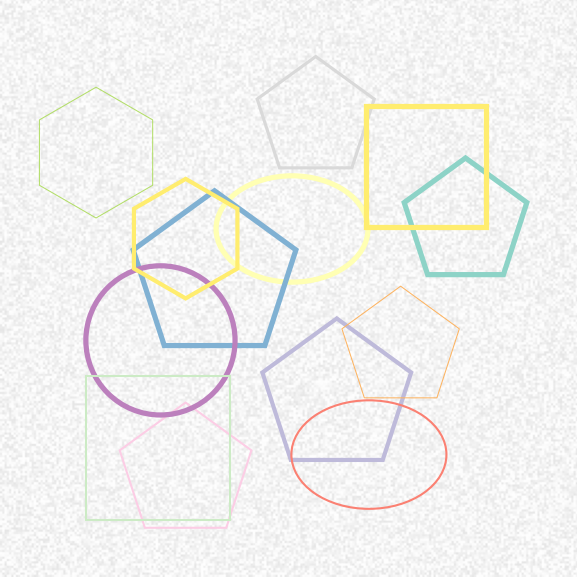[{"shape": "pentagon", "thickness": 2.5, "radius": 0.56, "center": [0.806, 0.614]}, {"shape": "oval", "thickness": 2.5, "radius": 0.66, "center": [0.506, 0.603]}, {"shape": "pentagon", "thickness": 2, "radius": 0.68, "center": [0.583, 0.312]}, {"shape": "oval", "thickness": 1, "radius": 0.67, "center": [0.639, 0.212]}, {"shape": "pentagon", "thickness": 2.5, "radius": 0.74, "center": [0.372, 0.521]}, {"shape": "pentagon", "thickness": 0.5, "radius": 0.53, "center": [0.694, 0.397]}, {"shape": "hexagon", "thickness": 0.5, "radius": 0.57, "center": [0.166, 0.735]}, {"shape": "pentagon", "thickness": 1, "radius": 0.6, "center": [0.321, 0.182]}, {"shape": "pentagon", "thickness": 1.5, "radius": 0.53, "center": [0.547, 0.795]}, {"shape": "circle", "thickness": 2.5, "radius": 0.65, "center": [0.278, 0.41]}, {"shape": "square", "thickness": 1, "radius": 0.62, "center": [0.274, 0.224]}, {"shape": "hexagon", "thickness": 2, "radius": 0.52, "center": [0.321, 0.586]}, {"shape": "square", "thickness": 2.5, "radius": 0.52, "center": [0.737, 0.711]}]